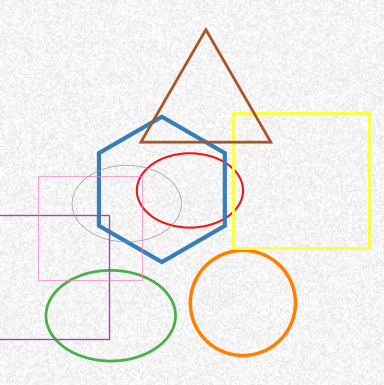[{"shape": "oval", "thickness": 1.5, "radius": 0.69, "center": [0.493, 0.505]}, {"shape": "hexagon", "thickness": 3, "radius": 0.94, "center": [0.42, 0.508]}, {"shape": "oval", "thickness": 2, "radius": 0.84, "center": [0.288, 0.18]}, {"shape": "square", "thickness": 1, "radius": 0.8, "center": [0.123, 0.28]}, {"shape": "circle", "thickness": 2.5, "radius": 0.68, "center": [0.631, 0.213]}, {"shape": "square", "thickness": 2, "radius": 0.88, "center": [0.783, 0.531]}, {"shape": "triangle", "thickness": 2, "radius": 0.97, "center": [0.535, 0.728]}, {"shape": "square", "thickness": 0.5, "radius": 0.68, "center": [0.234, 0.407]}, {"shape": "oval", "thickness": 0.5, "radius": 0.71, "center": [0.329, 0.471]}]